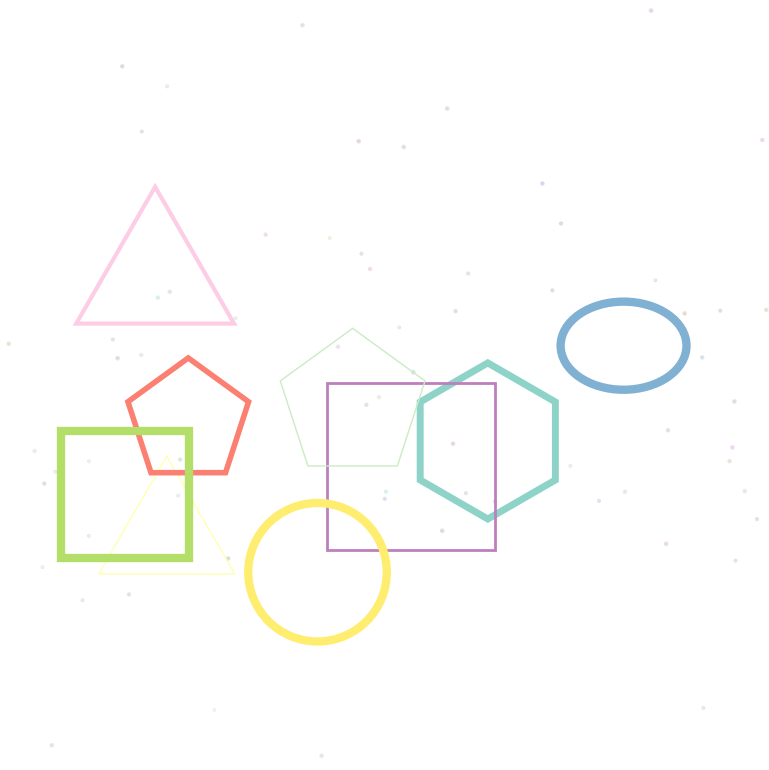[{"shape": "hexagon", "thickness": 2.5, "radius": 0.51, "center": [0.633, 0.427]}, {"shape": "triangle", "thickness": 0.5, "radius": 0.51, "center": [0.217, 0.306]}, {"shape": "pentagon", "thickness": 2, "radius": 0.41, "center": [0.244, 0.453]}, {"shape": "oval", "thickness": 3, "radius": 0.41, "center": [0.81, 0.551]}, {"shape": "square", "thickness": 3, "radius": 0.41, "center": [0.162, 0.358]}, {"shape": "triangle", "thickness": 1.5, "radius": 0.59, "center": [0.201, 0.639]}, {"shape": "square", "thickness": 1, "radius": 0.54, "center": [0.534, 0.395]}, {"shape": "pentagon", "thickness": 0.5, "radius": 0.49, "center": [0.458, 0.475]}, {"shape": "circle", "thickness": 3, "radius": 0.45, "center": [0.412, 0.257]}]